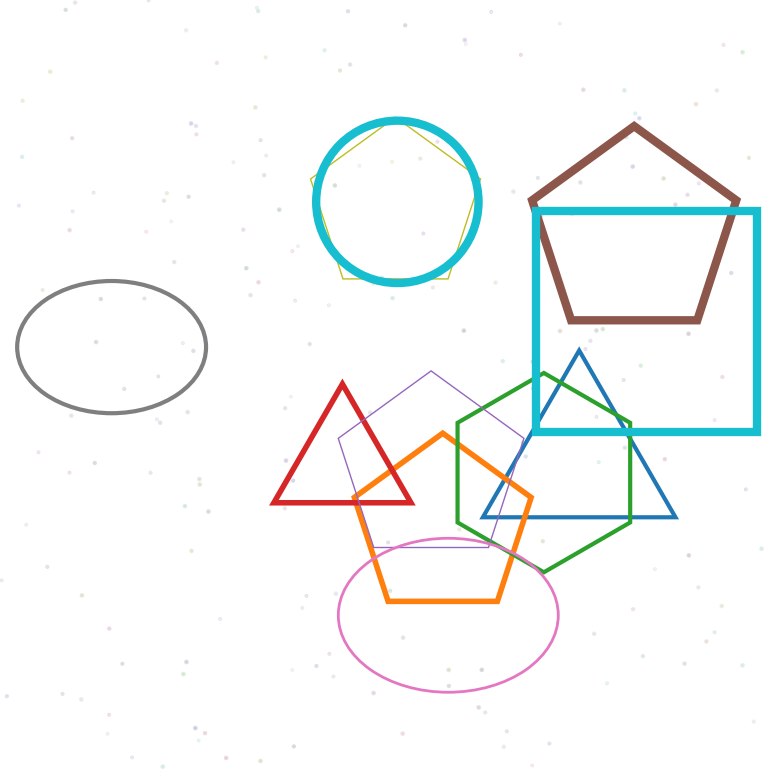[{"shape": "triangle", "thickness": 1.5, "radius": 0.72, "center": [0.752, 0.4]}, {"shape": "pentagon", "thickness": 2, "radius": 0.6, "center": [0.575, 0.317]}, {"shape": "hexagon", "thickness": 1.5, "radius": 0.65, "center": [0.706, 0.386]}, {"shape": "triangle", "thickness": 2, "radius": 0.51, "center": [0.445, 0.398]}, {"shape": "pentagon", "thickness": 0.5, "radius": 0.63, "center": [0.56, 0.392]}, {"shape": "pentagon", "thickness": 3, "radius": 0.7, "center": [0.824, 0.697]}, {"shape": "oval", "thickness": 1, "radius": 0.71, "center": [0.582, 0.201]}, {"shape": "oval", "thickness": 1.5, "radius": 0.61, "center": [0.145, 0.549]}, {"shape": "pentagon", "thickness": 0.5, "radius": 0.58, "center": [0.514, 0.732]}, {"shape": "circle", "thickness": 3, "radius": 0.53, "center": [0.516, 0.738]}, {"shape": "square", "thickness": 3, "radius": 0.72, "center": [0.839, 0.582]}]